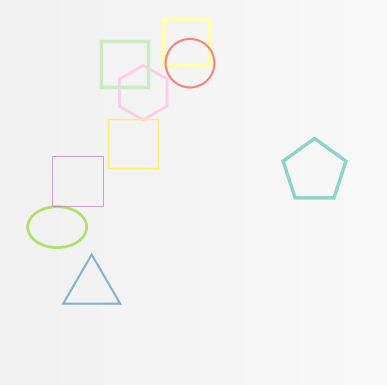[{"shape": "pentagon", "thickness": 2.5, "radius": 0.43, "center": [0.812, 0.555]}, {"shape": "square", "thickness": 3, "radius": 0.3, "center": [0.483, 0.89]}, {"shape": "circle", "thickness": 1.5, "radius": 0.32, "center": [0.49, 0.836]}, {"shape": "triangle", "thickness": 1.5, "radius": 0.43, "center": [0.237, 0.254]}, {"shape": "oval", "thickness": 2, "radius": 0.38, "center": [0.148, 0.41]}, {"shape": "hexagon", "thickness": 2, "radius": 0.35, "center": [0.37, 0.759]}, {"shape": "square", "thickness": 0.5, "radius": 0.33, "center": [0.2, 0.531]}, {"shape": "square", "thickness": 2.5, "radius": 0.3, "center": [0.321, 0.834]}, {"shape": "square", "thickness": 1, "radius": 0.32, "center": [0.344, 0.627]}]